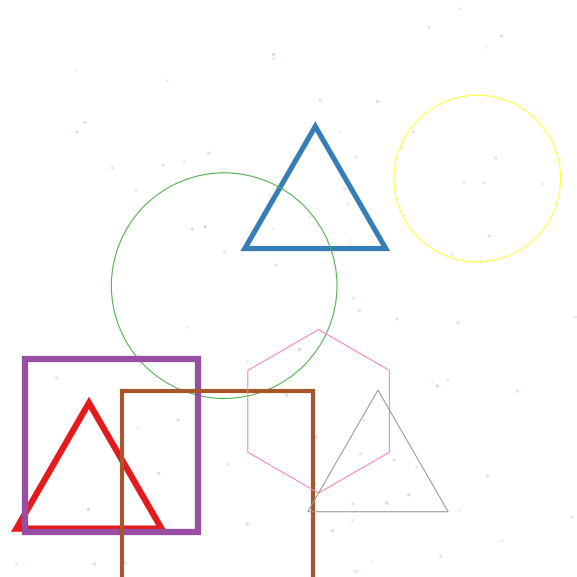[{"shape": "triangle", "thickness": 3, "radius": 0.73, "center": [0.154, 0.156]}, {"shape": "triangle", "thickness": 2.5, "radius": 0.7, "center": [0.546, 0.639]}, {"shape": "circle", "thickness": 0.5, "radius": 0.98, "center": [0.388, 0.504]}, {"shape": "square", "thickness": 3, "radius": 0.75, "center": [0.194, 0.228]}, {"shape": "circle", "thickness": 0.5, "radius": 0.72, "center": [0.826, 0.69]}, {"shape": "square", "thickness": 2, "radius": 0.82, "center": [0.377, 0.157]}, {"shape": "hexagon", "thickness": 0.5, "radius": 0.71, "center": [0.552, 0.287]}, {"shape": "triangle", "thickness": 0.5, "radius": 0.7, "center": [0.654, 0.183]}]